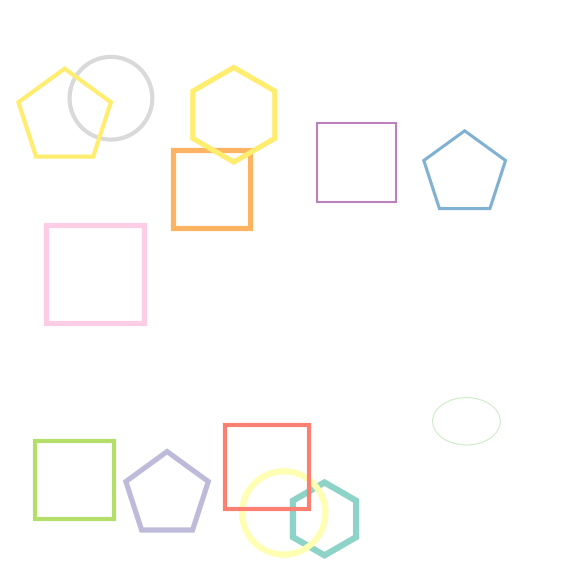[{"shape": "hexagon", "thickness": 3, "radius": 0.32, "center": [0.562, 0.101]}, {"shape": "circle", "thickness": 3, "radius": 0.36, "center": [0.491, 0.111]}, {"shape": "pentagon", "thickness": 2.5, "radius": 0.38, "center": [0.289, 0.142]}, {"shape": "square", "thickness": 2, "radius": 0.36, "center": [0.462, 0.19]}, {"shape": "pentagon", "thickness": 1.5, "radius": 0.37, "center": [0.805, 0.698]}, {"shape": "square", "thickness": 2.5, "radius": 0.33, "center": [0.366, 0.672]}, {"shape": "square", "thickness": 2, "radius": 0.34, "center": [0.129, 0.168]}, {"shape": "square", "thickness": 2.5, "radius": 0.42, "center": [0.165, 0.524]}, {"shape": "circle", "thickness": 2, "radius": 0.36, "center": [0.192, 0.829]}, {"shape": "square", "thickness": 1, "radius": 0.34, "center": [0.618, 0.718]}, {"shape": "oval", "thickness": 0.5, "radius": 0.29, "center": [0.808, 0.27]}, {"shape": "pentagon", "thickness": 2, "radius": 0.42, "center": [0.112, 0.796]}, {"shape": "hexagon", "thickness": 2.5, "radius": 0.41, "center": [0.405, 0.8]}]